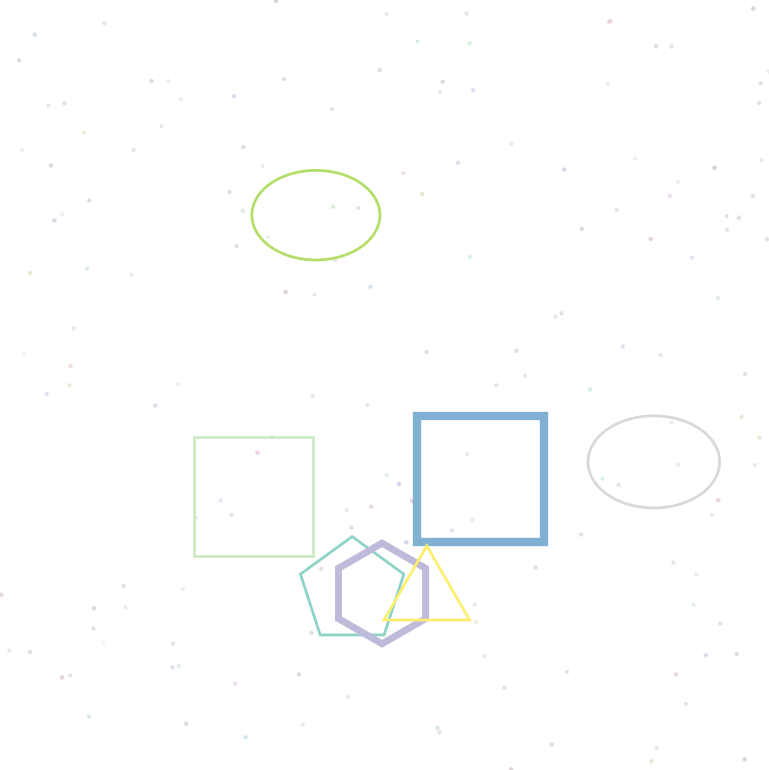[{"shape": "pentagon", "thickness": 1, "radius": 0.35, "center": [0.457, 0.233]}, {"shape": "hexagon", "thickness": 2.5, "radius": 0.33, "center": [0.496, 0.229]}, {"shape": "square", "thickness": 3, "radius": 0.41, "center": [0.624, 0.378]}, {"shape": "oval", "thickness": 1, "radius": 0.42, "center": [0.41, 0.721]}, {"shape": "oval", "thickness": 1, "radius": 0.43, "center": [0.849, 0.4]}, {"shape": "square", "thickness": 1, "radius": 0.39, "center": [0.33, 0.355]}, {"shape": "triangle", "thickness": 1, "radius": 0.32, "center": [0.554, 0.227]}]